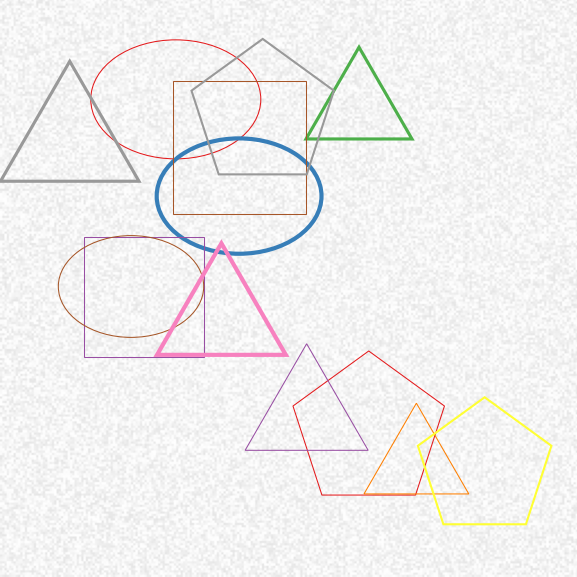[{"shape": "pentagon", "thickness": 0.5, "radius": 0.69, "center": [0.638, 0.253]}, {"shape": "oval", "thickness": 0.5, "radius": 0.74, "center": [0.304, 0.827]}, {"shape": "oval", "thickness": 2, "radius": 0.71, "center": [0.414, 0.66]}, {"shape": "triangle", "thickness": 1.5, "radius": 0.53, "center": [0.622, 0.811]}, {"shape": "triangle", "thickness": 0.5, "radius": 0.62, "center": [0.531, 0.281]}, {"shape": "square", "thickness": 0.5, "radius": 0.52, "center": [0.249, 0.485]}, {"shape": "triangle", "thickness": 0.5, "radius": 0.52, "center": [0.721, 0.196]}, {"shape": "pentagon", "thickness": 1, "radius": 0.61, "center": [0.839, 0.19]}, {"shape": "oval", "thickness": 0.5, "radius": 0.63, "center": [0.227, 0.503]}, {"shape": "square", "thickness": 0.5, "radius": 0.57, "center": [0.415, 0.743]}, {"shape": "triangle", "thickness": 2, "radius": 0.64, "center": [0.383, 0.449]}, {"shape": "triangle", "thickness": 1.5, "radius": 0.69, "center": [0.121, 0.755]}, {"shape": "pentagon", "thickness": 1, "radius": 0.65, "center": [0.455, 0.802]}]